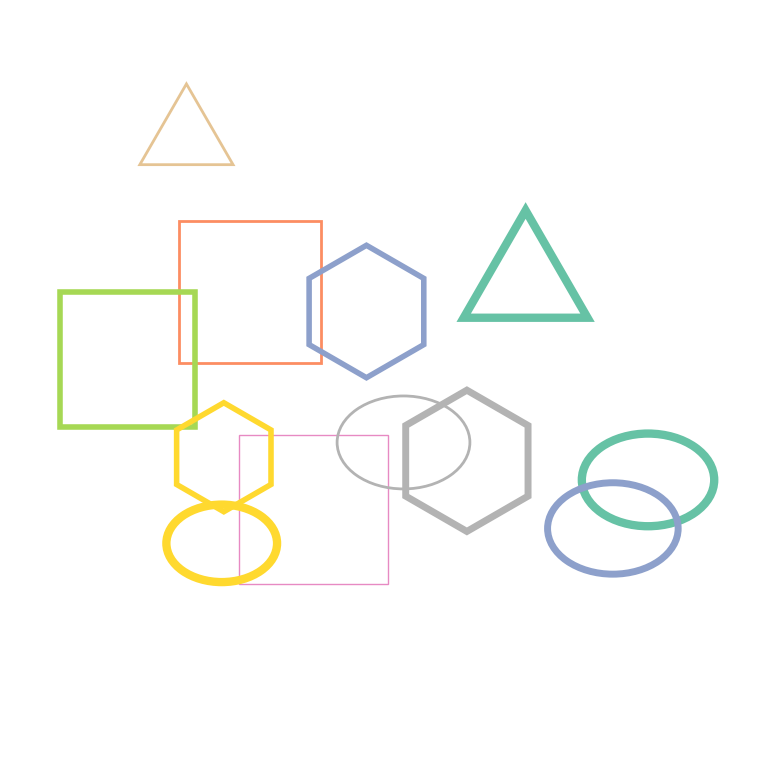[{"shape": "oval", "thickness": 3, "radius": 0.43, "center": [0.842, 0.377]}, {"shape": "triangle", "thickness": 3, "radius": 0.46, "center": [0.683, 0.634]}, {"shape": "square", "thickness": 1, "radius": 0.46, "center": [0.325, 0.621]}, {"shape": "oval", "thickness": 2.5, "radius": 0.42, "center": [0.796, 0.314]}, {"shape": "hexagon", "thickness": 2, "radius": 0.43, "center": [0.476, 0.595]}, {"shape": "square", "thickness": 0.5, "radius": 0.48, "center": [0.407, 0.339]}, {"shape": "square", "thickness": 2, "radius": 0.44, "center": [0.166, 0.533]}, {"shape": "oval", "thickness": 3, "radius": 0.36, "center": [0.288, 0.294]}, {"shape": "hexagon", "thickness": 2, "radius": 0.35, "center": [0.291, 0.406]}, {"shape": "triangle", "thickness": 1, "radius": 0.35, "center": [0.242, 0.821]}, {"shape": "oval", "thickness": 1, "radius": 0.43, "center": [0.524, 0.425]}, {"shape": "hexagon", "thickness": 2.5, "radius": 0.46, "center": [0.606, 0.402]}]